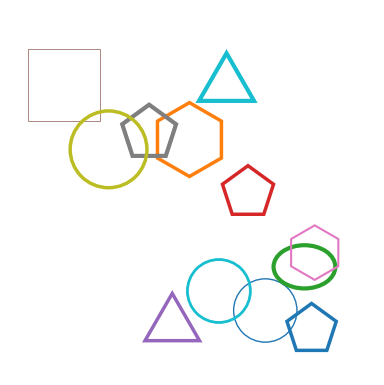[{"shape": "circle", "thickness": 1, "radius": 0.41, "center": [0.689, 0.194]}, {"shape": "pentagon", "thickness": 2.5, "radius": 0.34, "center": [0.809, 0.144]}, {"shape": "hexagon", "thickness": 2.5, "radius": 0.48, "center": [0.492, 0.637]}, {"shape": "oval", "thickness": 3, "radius": 0.4, "center": [0.791, 0.307]}, {"shape": "pentagon", "thickness": 2.5, "radius": 0.35, "center": [0.644, 0.5]}, {"shape": "triangle", "thickness": 2.5, "radius": 0.41, "center": [0.447, 0.156]}, {"shape": "square", "thickness": 0.5, "radius": 0.47, "center": [0.167, 0.779]}, {"shape": "hexagon", "thickness": 1.5, "radius": 0.35, "center": [0.817, 0.344]}, {"shape": "pentagon", "thickness": 3, "radius": 0.37, "center": [0.387, 0.655]}, {"shape": "circle", "thickness": 2.5, "radius": 0.5, "center": [0.282, 0.612]}, {"shape": "circle", "thickness": 2, "radius": 0.41, "center": [0.569, 0.244]}, {"shape": "triangle", "thickness": 3, "radius": 0.41, "center": [0.588, 0.779]}]